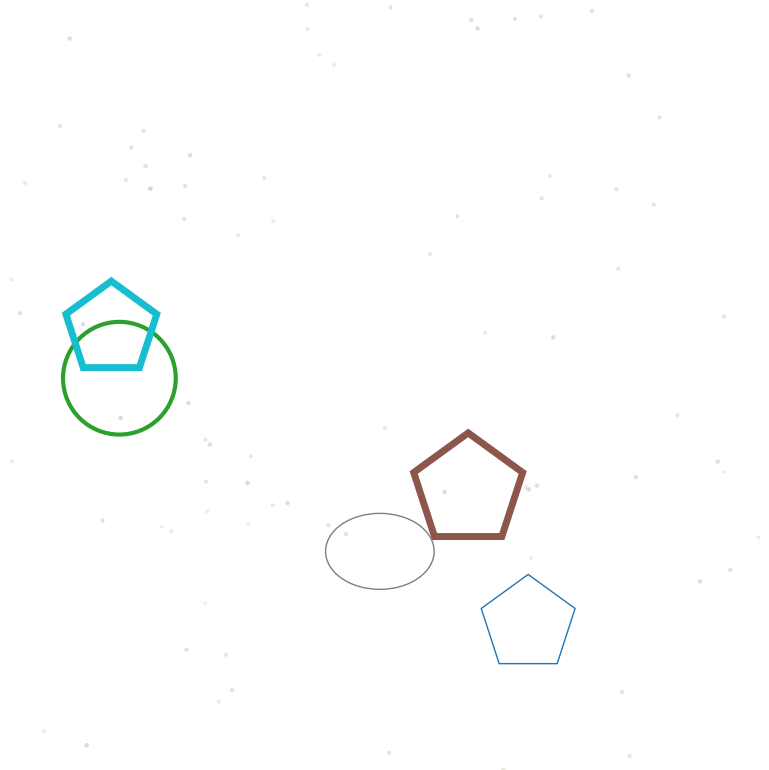[{"shape": "pentagon", "thickness": 0.5, "radius": 0.32, "center": [0.686, 0.19]}, {"shape": "circle", "thickness": 1.5, "radius": 0.37, "center": [0.155, 0.509]}, {"shape": "pentagon", "thickness": 2.5, "radius": 0.37, "center": [0.608, 0.363]}, {"shape": "oval", "thickness": 0.5, "radius": 0.35, "center": [0.493, 0.284]}, {"shape": "pentagon", "thickness": 2.5, "radius": 0.31, "center": [0.145, 0.573]}]